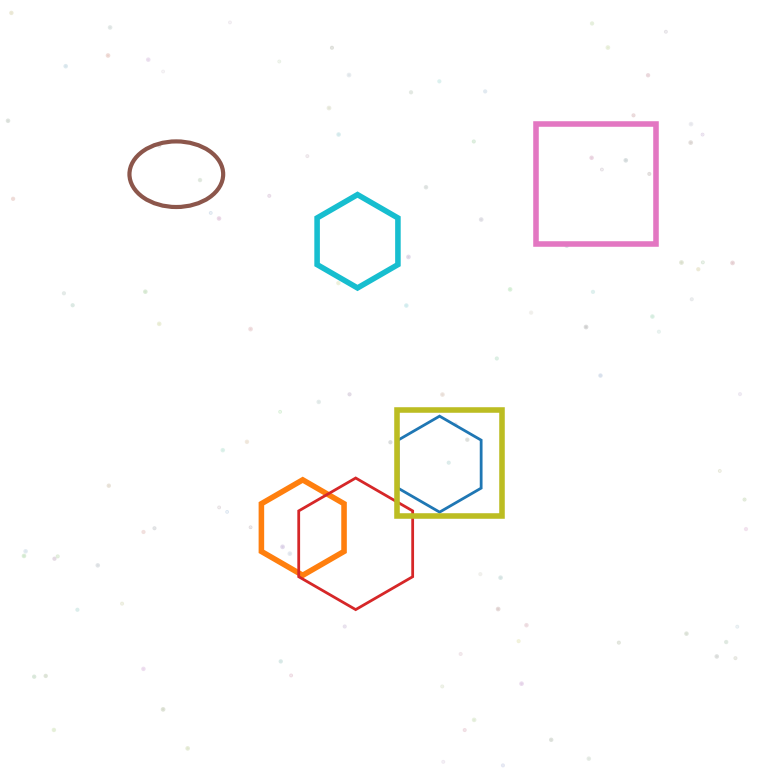[{"shape": "hexagon", "thickness": 1, "radius": 0.31, "center": [0.571, 0.397]}, {"shape": "hexagon", "thickness": 2, "radius": 0.31, "center": [0.393, 0.315]}, {"shape": "hexagon", "thickness": 1, "radius": 0.43, "center": [0.462, 0.294]}, {"shape": "oval", "thickness": 1.5, "radius": 0.3, "center": [0.229, 0.774]}, {"shape": "square", "thickness": 2, "radius": 0.39, "center": [0.774, 0.761]}, {"shape": "square", "thickness": 2, "radius": 0.34, "center": [0.584, 0.399]}, {"shape": "hexagon", "thickness": 2, "radius": 0.3, "center": [0.464, 0.687]}]